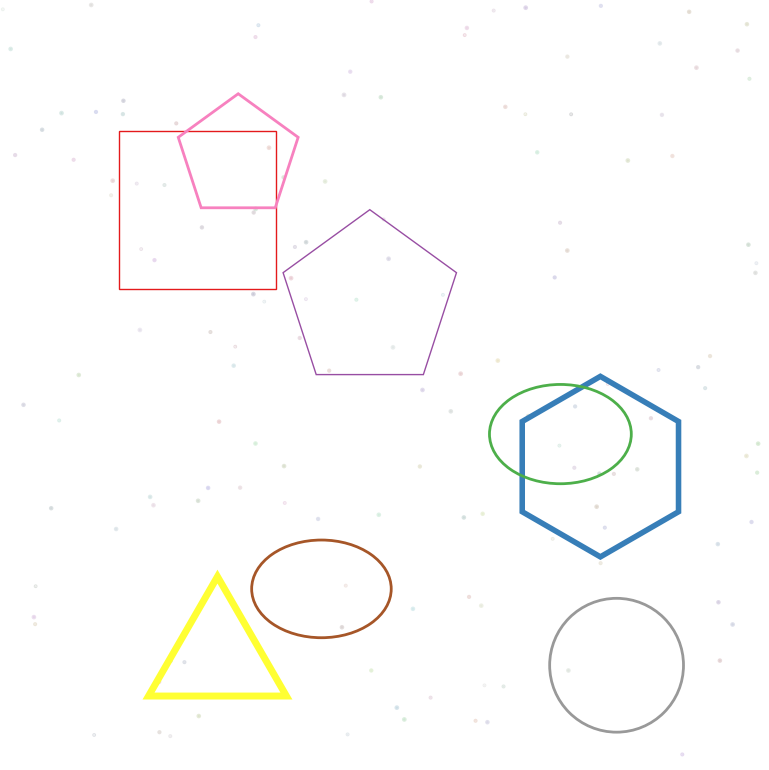[{"shape": "square", "thickness": 0.5, "radius": 0.51, "center": [0.257, 0.727]}, {"shape": "hexagon", "thickness": 2, "radius": 0.59, "center": [0.78, 0.394]}, {"shape": "oval", "thickness": 1, "radius": 0.46, "center": [0.728, 0.436]}, {"shape": "pentagon", "thickness": 0.5, "radius": 0.59, "center": [0.48, 0.609]}, {"shape": "triangle", "thickness": 2.5, "radius": 0.52, "center": [0.282, 0.148]}, {"shape": "oval", "thickness": 1, "radius": 0.45, "center": [0.417, 0.235]}, {"shape": "pentagon", "thickness": 1, "radius": 0.41, "center": [0.309, 0.796]}, {"shape": "circle", "thickness": 1, "radius": 0.43, "center": [0.801, 0.136]}]